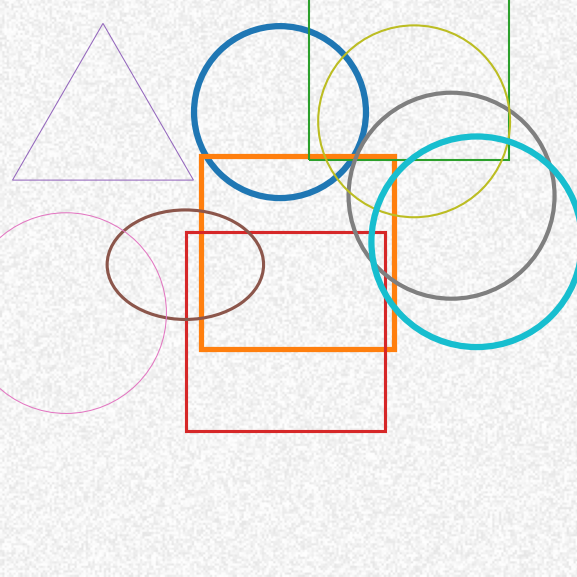[{"shape": "circle", "thickness": 3, "radius": 0.74, "center": [0.485, 0.805]}, {"shape": "square", "thickness": 2.5, "radius": 0.84, "center": [0.515, 0.562]}, {"shape": "square", "thickness": 1, "radius": 0.86, "center": [0.708, 0.895]}, {"shape": "square", "thickness": 1.5, "radius": 0.86, "center": [0.494, 0.425]}, {"shape": "triangle", "thickness": 0.5, "radius": 0.9, "center": [0.178, 0.778]}, {"shape": "oval", "thickness": 1.5, "radius": 0.68, "center": [0.321, 0.541]}, {"shape": "circle", "thickness": 0.5, "radius": 0.87, "center": [0.114, 0.457]}, {"shape": "circle", "thickness": 2, "radius": 0.89, "center": [0.782, 0.66]}, {"shape": "circle", "thickness": 1, "radius": 0.83, "center": [0.717, 0.789]}, {"shape": "circle", "thickness": 3, "radius": 0.91, "center": [0.825, 0.58]}]